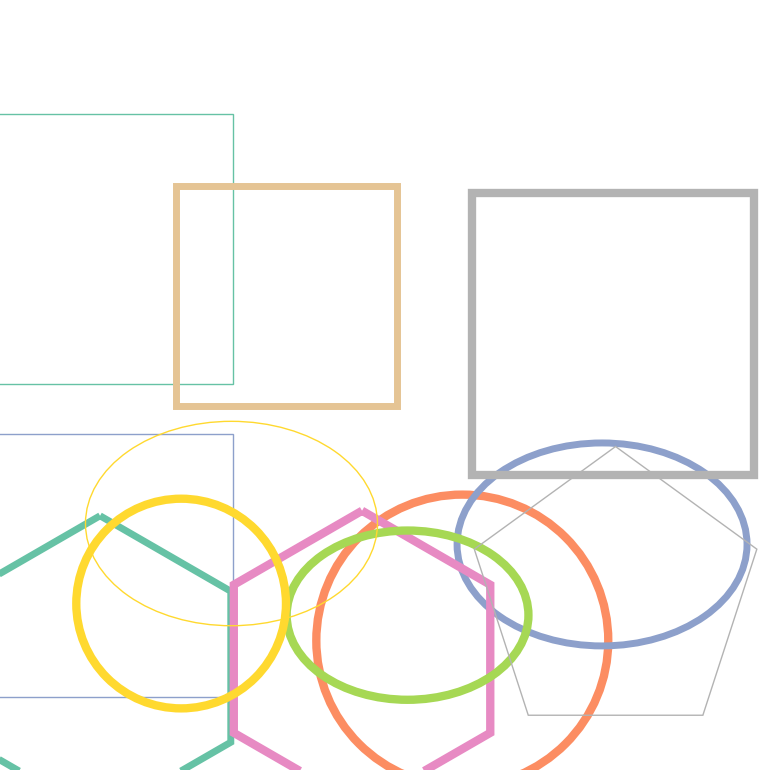[{"shape": "hexagon", "thickness": 2.5, "radius": 0.98, "center": [0.13, 0.134]}, {"shape": "square", "thickness": 0.5, "radius": 0.88, "center": [0.127, 0.677]}, {"shape": "circle", "thickness": 3, "radius": 0.95, "center": [0.6, 0.168]}, {"shape": "oval", "thickness": 2.5, "radius": 0.94, "center": [0.782, 0.293]}, {"shape": "square", "thickness": 0.5, "radius": 0.85, "center": [0.132, 0.266]}, {"shape": "hexagon", "thickness": 3, "radius": 0.96, "center": [0.47, 0.144]}, {"shape": "oval", "thickness": 3, "radius": 0.79, "center": [0.529, 0.201]}, {"shape": "oval", "thickness": 0.5, "radius": 0.95, "center": [0.301, 0.32]}, {"shape": "circle", "thickness": 3, "radius": 0.68, "center": [0.235, 0.216]}, {"shape": "square", "thickness": 2.5, "radius": 0.72, "center": [0.372, 0.616]}, {"shape": "pentagon", "thickness": 0.5, "radius": 0.96, "center": [0.799, 0.227]}, {"shape": "square", "thickness": 3, "radius": 0.92, "center": [0.796, 0.566]}]